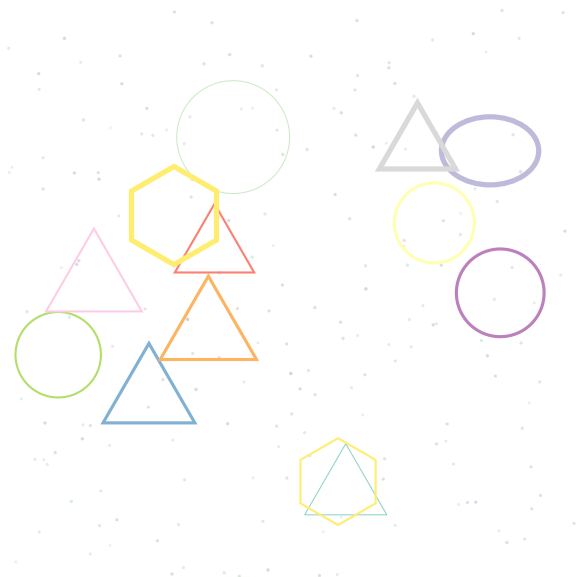[{"shape": "triangle", "thickness": 0.5, "radius": 0.41, "center": [0.599, 0.149]}, {"shape": "circle", "thickness": 1.5, "radius": 0.35, "center": [0.752, 0.613]}, {"shape": "oval", "thickness": 2.5, "radius": 0.42, "center": [0.849, 0.738]}, {"shape": "triangle", "thickness": 1, "radius": 0.4, "center": [0.371, 0.567]}, {"shape": "triangle", "thickness": 1.5, "radius": 0.46, "center": [0.258, 0.313]}, {"shape": "triangle", "thickness": 1.5, "radius": 0.48, "center": [0.361, 0.425]}, {"shape": "circle", "thickness": 1, "radius": 0.37, "center": [0.101, 0.385]}, {"shape": "triangle", "thickness": 1, "radius": 0.48, "center": [0.163, 0.508]}, {"shape": "triangle", "thickness": 2.5, "radius": 0.38, "center": [0.723, 0.745]}, {"shape": "circle", "thickness": 1.5, "radius": 0.38, "center": [0.866, 0.492]}, {"shape": "circle", "thickness": 0.5, "radius": 0.49, "center": [0.404, 0.762]}, {"shape": "hexagon", "thickness": 1, "radius": 0.38, "center": [0.585, 0.165]}, {"shape": "hexagon", "thickness": 2.5, "radius": 0.42, "center": [0.301, 0.626]}]